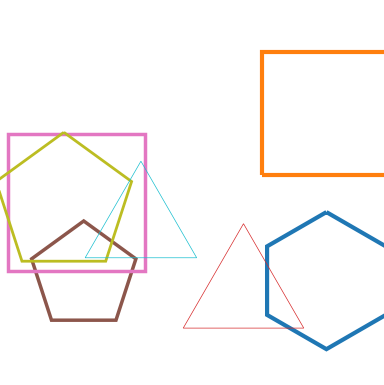[{"shape": "hexagon", "thickness": 3, "radius": 0.89, "center": [0.848, 0.271]}, {"shape": "square", "thickness": 3, "radius": 0.8, "center": [0.841, 0.705]}, {"shape": "triangle", "thickness": 0.5, "radius": 0.9, "center": [0.632, 0.238]}, {"shape": "pentagon", "thickness": 2.5, "radius": 0.71, "center": [0.217, 0.284]}, {"shape": "square", "thickness": 2.5, "radius": 0.89, "center": [0.199, 0.474]}, {"shape": "pentagon", "thickness": 2, "radius": 0.93, "center": [0.166, 0.471]}, {"shape": "triangle", "thickness": 0.5, "radius": 0.84, "center": [0.366, 0.414]}]